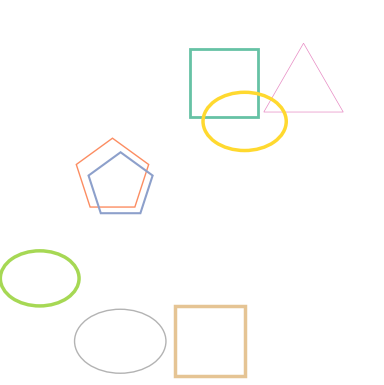[{"shape": "square", "thickness": 2, "radius": 0.44, "center": [0.583, 0.785]}, {"shape": "pentagon", "thickness": 1, "radius": 0.49, "center": [0.292, 0.542]}, {"shape": "pentagon", "thickness": 1.5, "radius": 0.44, "center": [0.313, 0.517]}, {"shape": "triangle", "thickness": 0.5, "radius": 0.6, "center": [0.788, 0.769]}, {"shape": "oval", "thickness": 2.5, "radius": 0.51, "center": [0.103, 0.277]}, {"shape": "oval", "thickness": 2.5, "radius": 0.54, "center": [0.635, 0.685]}, {"shape": "square", "thickness": 2.5, "radius": 0.46, "center": [0.545, 0.114]}, {"shape": "oval", "thickness": 1, "radius": 0.59, "center": [0.312, 0.114]}]